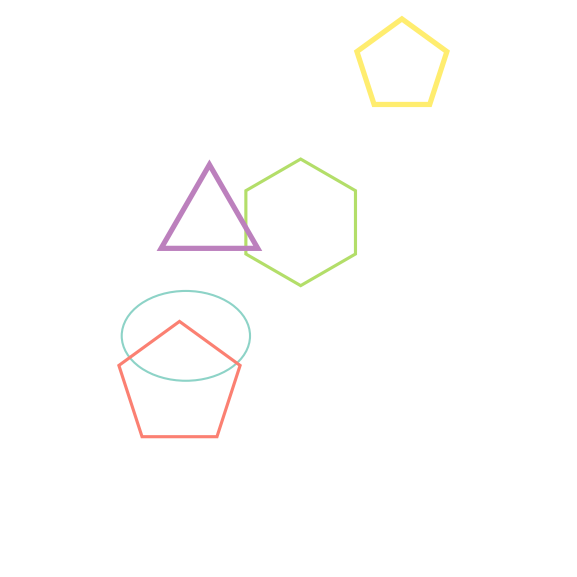[{"shape": "oval", "thickness": 1, "radius": 0.56, "center": [0.322, 0.418]}, {"shape": "pentagon", "thickness": 1.5, "radius": 0.55, "center": [0.311, 0.332]}, {"shape": "hexagon", "thickness": 1.5, "radius": 0.55, "center": [0.521, 0.614]}, {"shape": "triangle", "thickness": 2.5, "radius": 0.48, "center": [0.363, 0.617]}, {"shape": "pentagon", "thickness": 2.5, "radius": 0.41, "center": [0.696, 0.884]}]